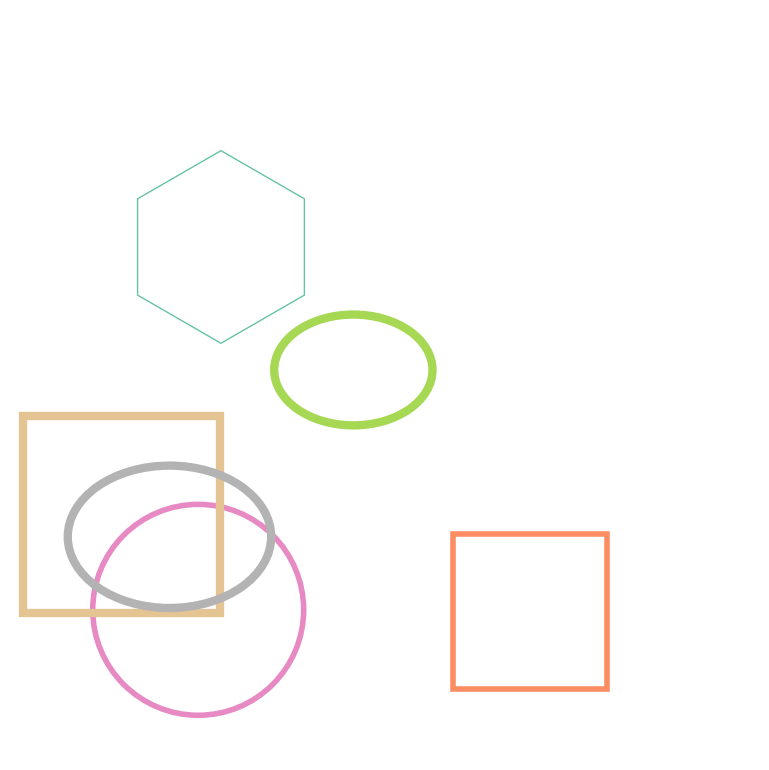[{"shape": "hexagon", "thickness": 0.5, "radius": 0.63, "center": [0.287, 0.679]}, {"shape": "square", "thickness": 2, "radius": 0.5, "center": [0.688, 0.206]}, {"shape": "circle", "thickness": 2, "radius": 0.68, "center": [0.257, 0.208]}, {"shape": "oval", "thickness": 3, "radius": 0.51, "center": [0.459, 0.52]}, {"shape": "square", "thickness": 3, "radius": 0.64, "center": [0.158, 0.332]}, {"shape": "oval", "thickness": 3, "radius": 0.66, "center": [0.22, 0.303]}]